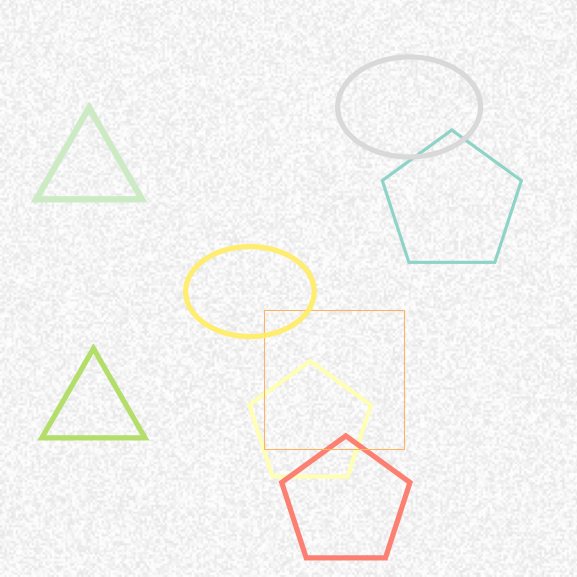[{"shape": "pentagon", "thickness": 1.5, "radius": 0.63, "center": [0.782, 0.647]}, {"shape": "pentagon", "thickness": 2, "radius": 0.55, "center": [0.537, 0.263]}, {"shape": "pentagon", "thickness": 2.5, "radius": 0.58, "center": [0.599, 0.128]}, {"shape": "square", "thickness": 0.5, "radius": 0.6, "center": [0.579, 0.342]}, {"shape": "triangle", "thickness": 2.5, "radius": 0.52, "center": [0.162, 0.293]}, {"shape": "oval", "thickness": 2.5, "radius": 0.62, "center": [0.708, 0.814]}, {"shape": "triangle", "thickness": 3, "radius": 0.53, "center": [0.154, 0.707]}, {"shape": "oval", "thickness": 2.5, "radius": 0.56, "center": [0.433, 0.494]}]